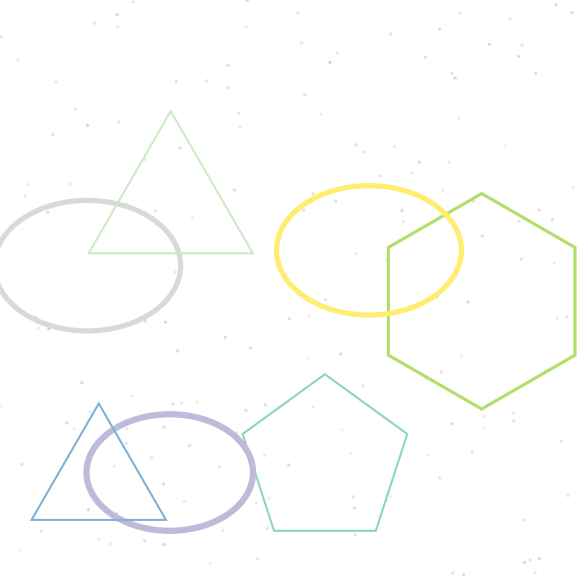[{"shape": "pentagon", "thickness": 1, "radius": 0.75, "center": [0.563, 0.201]}, {"shape": "oval", "thickness": 3, "radius": 0.72, "center": [0.294, 0.181]}, {"shape": "triangle", "thickness": 1, "radius": 0.67, "center": [0.171, 0.166]}, {"shape": "hexagon", "thickness": 1.5, "radius": 0.93, "center": [0.834, 0.477]}, {"shape": "oval", "thickness": 2.5, "radius": 0.81, "center": [0.151, 0.539]}, {"shape": "triangle", "thickness": 1, "radius": 0.82, "center": [0.296, 0.643]}, {"shape": "oval", "thickness": 2.5, "radius": 0.8, "center": [0.639, 0.566]}]